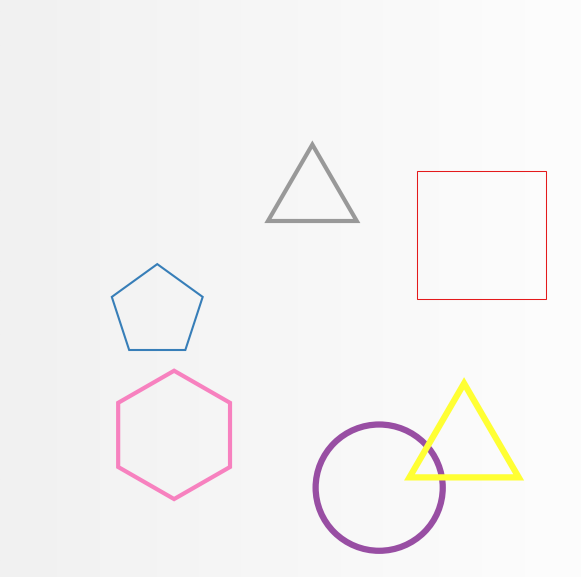[{"shape": "square", "thickness": 0.5, "radius": 0.55, "center": [0.828, 0.592]}, {"shape": "pentagon", "thickness": 1, "radius": 0.41, "center": [0.271, 0.46]}, {"shape": "circle", "thickness": 3, "radius": 0.55, "center": [0.652, 0.155]}, {"shape": "triangle", "thickness": 3, "radius": 0.54, "center": [0.798, 0.227]}, {"shape": "hexagon", "thickness": 2, "radius": 0.56, "center": [0.3, 0.246]}, {"shape": "triangle", "thickness": 2, "radius": 0.44, "center": [0.537, 0.661]}]